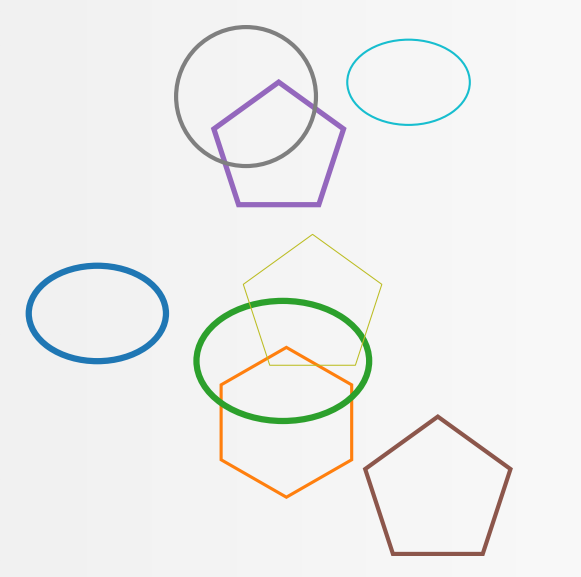[{"shape": "oval", "thickness": 3, "radius": 0.59, "center": [0.168, 0.456]}, {"shape": "hexagon", "thickness": 1.5, "radius": 0.65, "center": [0.493, 0.268]}, {"shape": "oval", "thickness": 3, "radius": 0.74, "center": [0.487, 0.374]}, {"shape": "pentagon", "thickness": 2.5, "radius": 0.59, "center": [0.479, 0.74]}, {"shape": "pentagon", "thickness": 2, "radius": 0.66, "center": [0.753, 0.146]}, {"shape": "circle", "thickness": 2, "radius": 0.6, "center": [0.423, 0.832]}, {"shape": "pentagon", "thickness": 0.5, "radius": 0.63, "center": [0.538, 0.468]}, {"shape": "oval", "thickness": 1, "radius": 0.53, "center": [0.703, 0.857]}]